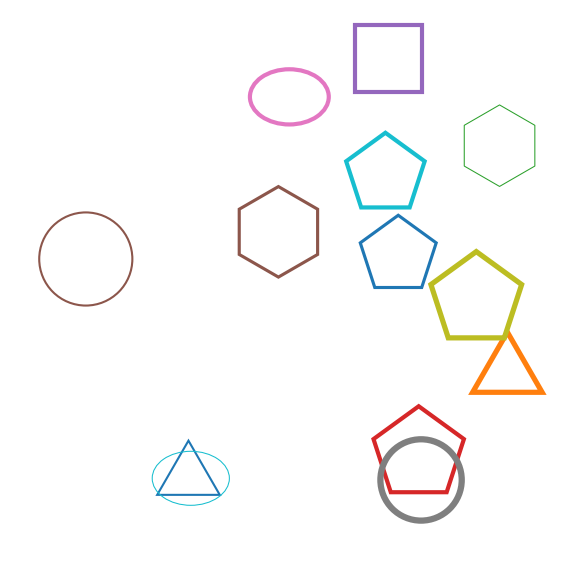[{"shape": "pentagon", "thickness": 1.5, "radius": 0.35, "center": [0.69, 0.557]}, {"shape": "triangle", "thickness": 1, "radius": 0.31, "center": [0.326, 0.174]}, {"shape": "triangle", "thickness": 2.5, "radius": 0.35, "center": [0.879, 0.355]}, {"shape": "hexagon", "thickness": 0.5, "radius": 0.35, "center": [0.865, 0.747]}, {"shape": "pentagon", "thickness": 2, "radius": 0.41, "center": [0.725, 0.213]}, {"shape": "square", "thickness": 2, "radius": 0.29, "center": [0.673, 0.897]}, {"shape": "hexagon", "thickness": 1.5, "radius": 0.39, "center": [0.482, 0.598]}, {"shape": "circle", "thickness": 1, "radius": 0.4, "center": [0.149, 0.551]}, {"shape": "oval", "thickness": 2, "radius": 0.34, "center": [0.501, 0.831]}, {"shape": "circle", "thickness": 3, "radius": 0.35, "center": [0.729, 0.168]}, {"shape": "pentagon", "thickness": 2.5, "radius": 0.41, "center": [0.825, 0.481]}, {"shape": "pentagon", "thickness": 2, "radius": 0.36, "center": [0.667, 0.698]}, {"shape": "oval", "thickness": 0.5, "radius": 0.33, "center": [0.33, 0.171]}]